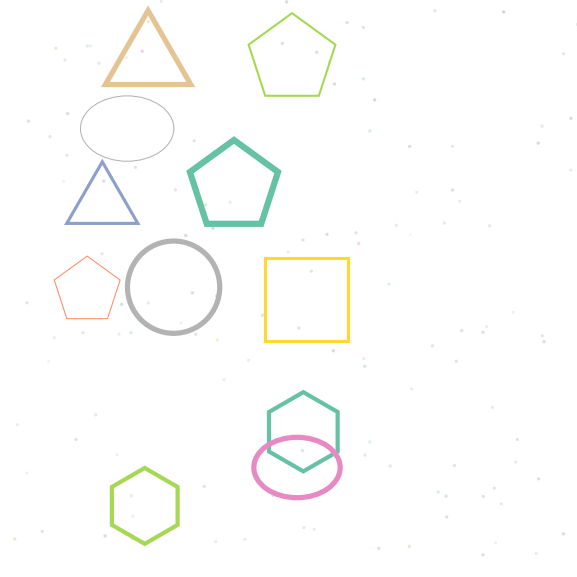[{"shape": "pentagon", "thickness": 3, "radius": 0.4, "center": [0.405, 0.676]}, {"shape": "hexagon", "thickness": 2, "radius": 0.34, "center": [0.525, 0.251]}, {"shape": "pentagon", "thickness": 0.5, "radius": 0.3, "center": [0.151, 0.496]}, {"shape": "triangle", "thickness": 1.5, "radius": 0.36, "center": [0.177, 0.648]}, {"shape": "oval", "thickness": 2.5, "radius": 0.37, "center": [0.514, 0.19]}, {"shape": "pentagon", "thickness": 1, "radius": 0.4, "center": [0.506, 0.897]}, {"shape": "hexagon", "thickness": 2, "radius": 0.33, "center": [0.251, 0.123]}, {"shape": "square", "thickness": 1.5, "radius": 0.36, "center": [0.53, 0.48]}, {"shape": "triangle", "thickness": 2.5, "radius": 0.43, "center": [0.256, 0.895]}, {"shape": "circle", "thickness": 2.5, "radius": 0.4, "center": [0.301, 0.502]}, {"shape": "oval", "thickness": 0.5, "radius": 0.4, "center": [0.22, 0.777]}]